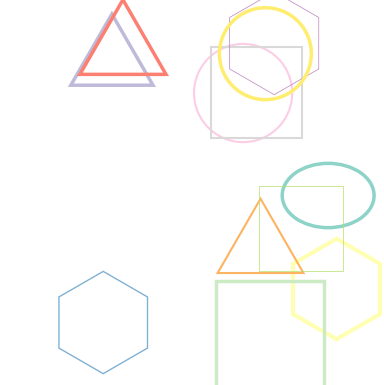[{"shape": "oval", "thickness": 2.5, "radius": 0.6, "center": [0.852, 0.492]}, {"shape": "hexagon", "thickness": 3, "radius": 0.65, "center": [0.874, 0.25]}, {"shape": "triangle", "thickness": 2.5, "radius": 0.62, "center": [0.291, 0.84]}, {"shape": "triangle", "thickness": 2.5, "radius": 0.65, "center": [0.319, 0.871]}, {"shape": "hexagon", "thickness": 1, "radius": 0.66, "center": [0.268, 0.162]}, {"shape": "triangle", "thickness": 1.5, "radius": 0.64, "center": [0.677, 0.355]}, {"shape": "square", "thickness": 0.5, "radius": 0.55, "center": [0.782, 0.407]}, {"shape": "circle", "thickness": 1.5, "radius": 0.64, "center": [0.631, 0.758]}, {"shape": "square", "thickness": 1.5, "radius": 0.59, "center": [0.666, 0.759]}, {"shape": "hexagon", "thickness": 0.5, "radius": 0.67, "center": [0.712, 0.888]}, {"shape": "square", "thickness": 2.5, "radius": 0.7, "center": [0.701, 0.132]}, {"shape": "circle", "thickness": 2.5, "radius": 0.6, "center": [0.689, 0.861]}]